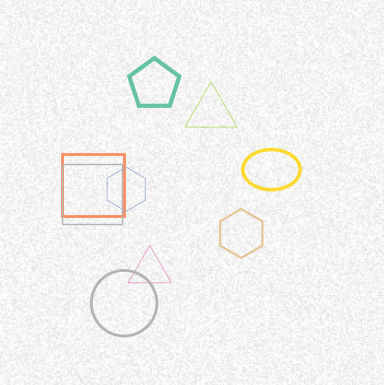[{"shape": "pentagon", "thickness": 3, "radius": 0.34, "center": [0.401, 0.781]}, {"shape": "square", "thickness": 2, "radius": 0.4, "center": [0.241, 0.519]}, {"shape": "hexagon", "thickness": 0.5, "radius": 0.29, "center": [0.328, 0.508]}, {"shape": "triangle", "thickness": 0.5, "radius": 0.33, "center": [0.389, 0.298]}, {"shape": "triangle", "thickness": 0.5, "radius": 0.39, "center": [0.548, 0.709]}, {"shape": "oval", "thickness": 2.5, "radius": 0.37, "center": [0.705, 0.559]}, {"shape": "hexagon", "thickness": 1.5, "radius": 0.32, "center": [0.627, 0.394]}, {"shape": "square", "thickness": 1, "radius": 0.39, "center": [0.24, 0.496]}, {"shape": "circle", "thickness": 2, "radius": 0.43, "center": [0.322, 0.212]}]